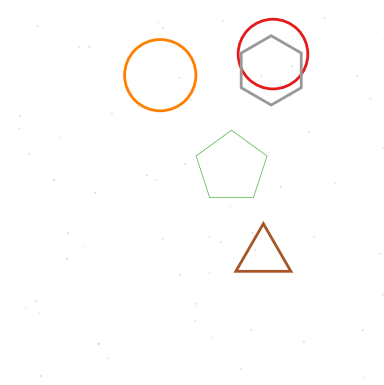[{"shape": "circle", "thickness": 2, "radius": 0.45, "center": [0.709, 0.86]}, {"shape": "pentagon", "thickness": 0.5, "radius": 0.48, "center": [0.601, 0.565]}, {"shape": "circle", "thickness": 2, "radius": 0.46, "center": [0.416, 0.805]}, {"shape": "triangle", "thickness": 2, "radius": 0.41, "center": [0.684, 0.337]}, {"shape": "hexagon", "thickness": 2, "radius": 0.45, "center": [0.704, 0.817]}]